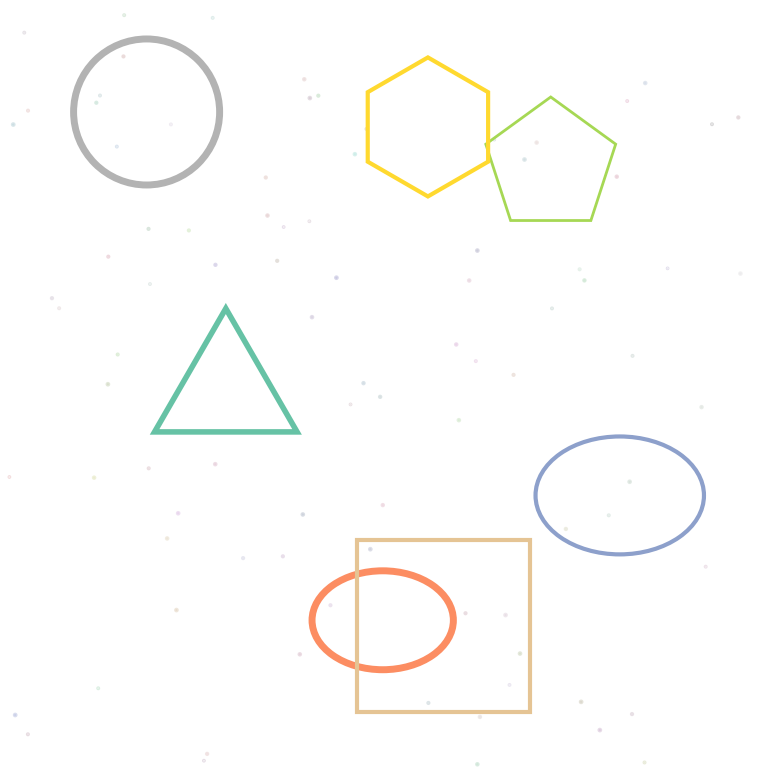[{"shape": "triangle", "thickness": 2, "radius": 0.53, "center": [0.293, 0.492]}, {"shape": "oval", "thickness": 2.5, "radius": 0.46, "center": [0.497, 0.194]}, {"shape": "oval", "thickness": 1.5, "radius": 0.55, "center": [0.805, 0.357]}, {"shape": "pentagon", "thickness": 1, "radius": 0.44, "center": [0.715, 0.785]}, {"shape": "hexagon", "thickness": 1.5, "radius": 0.45, "center": [0.556, 0.835]}, {"shape": "square", "thickness": 1.5, "radius": 0.56, "center": [0.576, 0.187]}, {"shape": "circle", "thickness": 2.5, "radius": 0.47, "center": [0.19, 0.855]}]